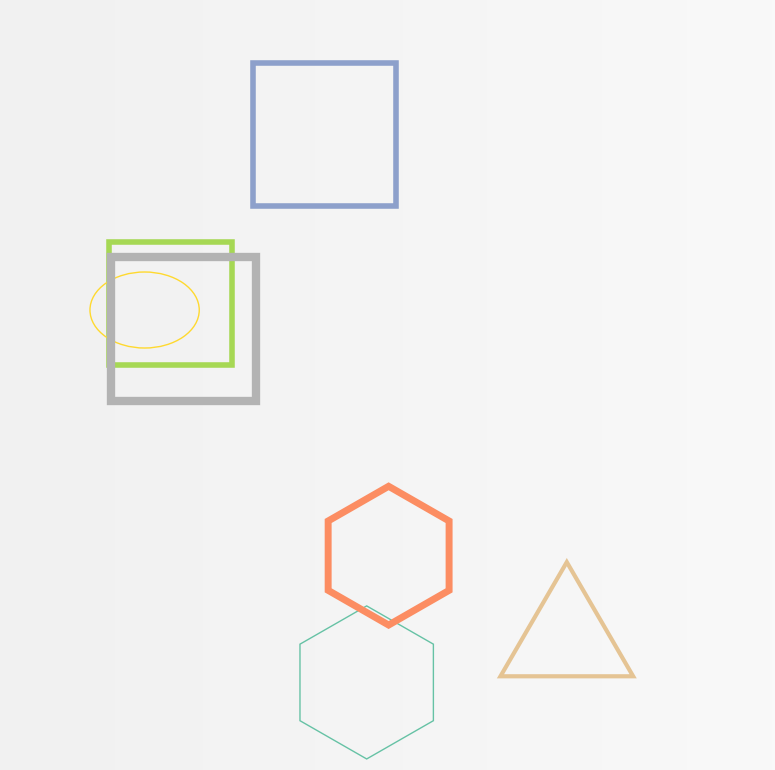[{"shape": "hexagon", "thickness": 0.5, "radius": 0.5, "center": [0.473, 0.114]}, {"shape": "hexagon", "thickness": 2.5, "radius": 0.45, "center": [0.501, 0.278]}, {"shape": "square", "thickness": 2, "radius": 0.46, "center": [0.419, 0.825]}, {"shape": "square", "thickness": 2, "radius": 0.4, "center": [0.22, 0.606]}, {"shape": "oval", "thickness": 0.5, "radius": 0.35, "center": [0.187, 0.597]}, {"shape": "triangle", "thickness": 1.5, "radius": 0.49, "center": [0.731, 0.171]}, {"shape": "square", "thickness": 3, "radius": 0.47, "center": [0.236, 0.572]}]